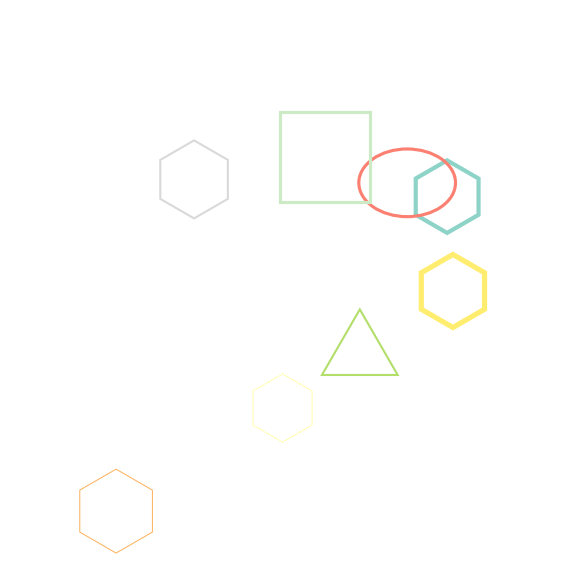[{"shape": "hexagon", "thickness": 2, "radius": 0.31, "center": [0.774, 0.659]}, {"shape": "hexagon", "thickness": 0.5, "radius": 0.3, "center": [0.489, 0.293]}, {"shape": "oval", "thickness": 1.5, "radius": 0.42, "center": [0.705, 0.683]}, {"shape": "hexagon", "thickness": 0.5, "radius": 0.36, "center": [0.201, 0.114]}, {"shape": "triangle", "thickness": 1, "radius": 0.38, "center": [0.623, 0.388]}, {"shape": "hexagon", "thickness": 1, "radius": 0.34, "center": [0.336, 0.688]}, {"shape": "square", "thickness": 1.5, "radius": 0.39, "center": [0.562, 0.727]}, {"shape": "hexagon", "thickness": 2.5, "radius": 0.32, "center": [0.784, 0.495]}]